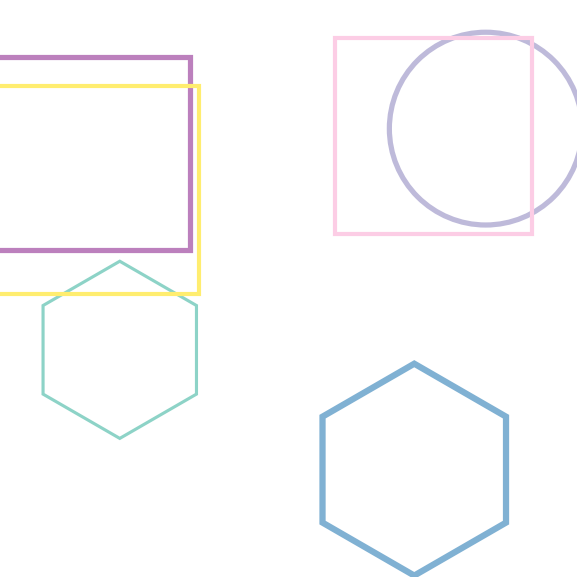[{"shape": "hexagon", "thickness": 1.5, "radius": 0.77, "center": [0.207, 0.393]}, {"shape": "circle", "thickness": 2.5, "radius": 0.83, "center": [0.841, 0.776]}, {"shape": "hexagon", "thickness": 3, "radius": 0.92, "center": [0.717, 0.186]}, {"shape": "square", "thickness": 2, "radius": 0.85, "center": [0.751, 0.764]}, {"shape": "square", "thickness": 2.5, "radius": 0.84, "center": [0.162, 0.733]}, {"shape": "square", "thickness": 2, "radius": 0.9, "center": [0.164, 0.671]}]